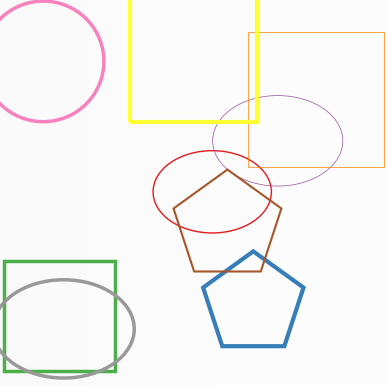[{"shape": "oval", "thickness": 1, "radius": 0.76, "center": [0.548, 0.502]}, {"shape": "pentagon", "thickness": 3, "radius": 0.68, "center": [0.654, 0.211]}, {"shape": "square", "thickness": 2.5, "radius": 0.72, "center": [0.153, 0.179]}, {"shape": "oval", "thickness": 0.5, "radius": 0.84, "center": [0.717, 0.634]}, {"shape": "square", "thickness": 0.5, "radius": 0.88, "center": [0.817, 0.741]}, {"shape": "square", "thickness": 3, "radius": 0.82, "center": [0.499, 0.848]}, {"shape": "pentagon", "thickness": 1.5, "radius": 0.73, "center": [0.587, 0.413]}, {"shape": "circle", "thickness": 2.5, "radius": 0.78, "center": [0.111, 0.841]}, {"shape": "oval", "thickness": 2.5, "radius": 0.91, "center": [0.164, 0.146]}]